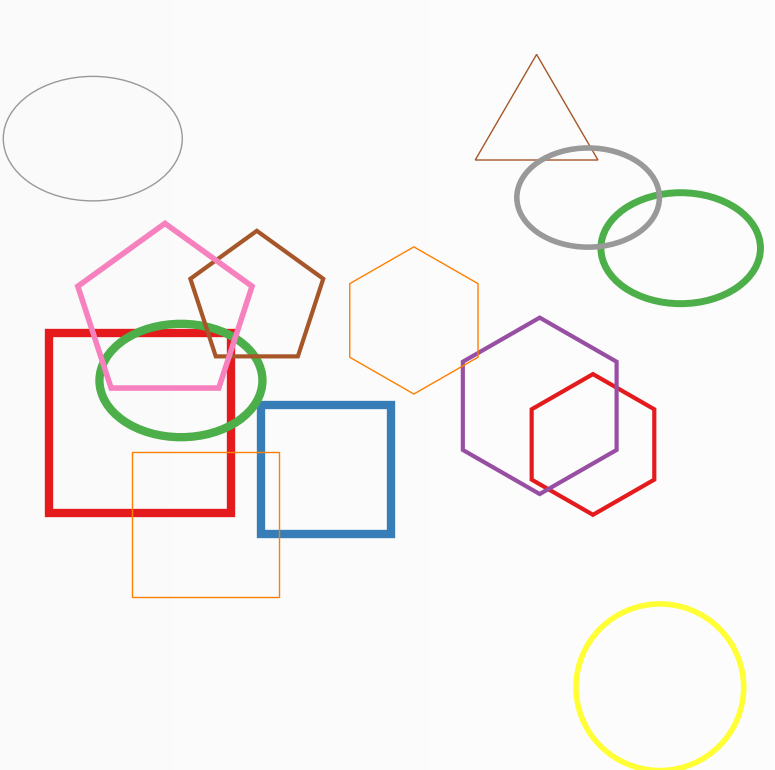[{"shape": "square", "thickness": 3, "radius": 0.58, "center": [0.181, 0.45]}, {"shape": "hexagon", "thickness": 1.5, "radius": 0.46, "center": [0.765, 0.423]}, {"shape": "square", "thickness": 3, "radius": 0.42, "center": [0.421, 0.391]}, {"shape": "oval", "thickness": 3, "radius": 0.53, "center": [0.233, 0.506]}, {"shape": "oval", "thickness": 2.5, "radius": 0.51, "center": [0.878, 0.678]}, {"shape": "hexagon", "thickness": 1.5, "radius": 0.57, "center": [0.696, 0.473]}, {"shape": "hexagon", "thickness": 0.5, "radius": 0.48, "center": [0.534, 0.584]}, {"shape": "square", "thickness": 0.5, "radius": 0.47, "center": [0.265, 0.319]}, {"shape": "circle", "thickness": 2, "radius": 0.54, "center": [0.851, 0.107]}, {"shape": "pentagon", "thickness": 1.5, "radius": 0.45, "center": [0.331, 0.61]}, {"shape": "triangle", "thickness": 0.5, "radius": 0.46, "center": [0.692, 0.838]}, {"shape": "pentagon", "thickness": 2, "radius": 0.59, "center": [0.213, 0.592]}, {"shape": "oval", "thickness": 2, "radius": 0.46, "center": [0.759, 0.743]}, {"shape": "oval", "thickness": 0.5, "radius": 0.58, "center": [0.12, 0.82]}]